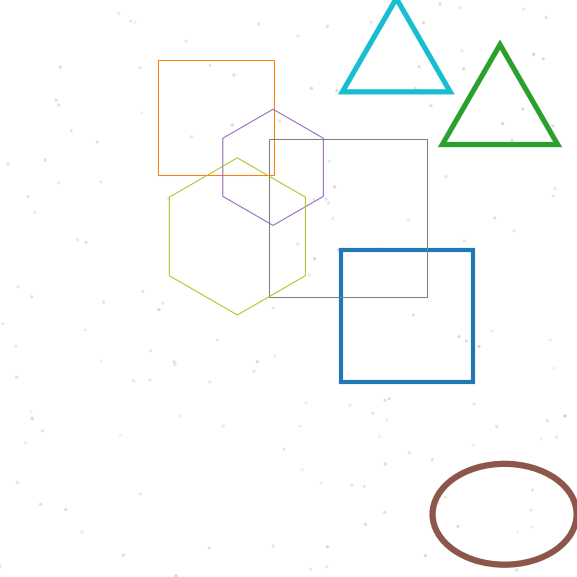[{"shape": "square", "thickness": 2, "radius": 0.57, "center": [0.705, 0.452]}, {"shape": "square", "thickness": 0.5, "radius": 0.5, "center": [0.374, 0.795]}, {"shape": "triangle", "thickness": 2.5, "radius": 0.58, "center": [0.866, 0.807]}, {"shape": "hexagon", "thickness": 0.5, "radius": 0.5, "center": [0.473, 0.709]}, {"shape": "oval", "thickness": 3, "radius": 0.62, "center": [0.874, 0.109]}, {"shape": "square", "thickness": 0.5, "radius": 0.68, "center": [0.603, 0.622]}, {"shape": "hexagon", "thickness": 0.5, "radius": 0.68, "center": [0.411, 0.59]}, {"shape": "triangle", "thickness": 2.5, "radius": 0.54, "center": [0.686, 0.894]}]